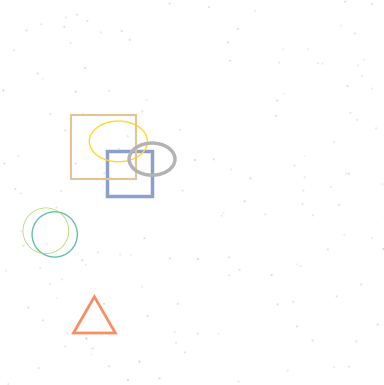[{"shape": "circle", "thickness": 1, "radius": 0.29, "center": [0.142, 0.391]}, {"shape": "triangle", "thickness": 2, "radius": 0.31, "center": [0.245, 0.167]}, {"shape": "square", "thickness": 2.5, "radius": 0.29, "center": [0.337, 0.548]}, {"shape": "circle", "thickness": 0.5, "radius": 0.3, "center": [0.119, 0.401]}, {"shape": "oval", "thickness": 1, "radius": 0.38, "center": [0.307, 0.633]}, {"shape": "square", "thickness": 1.5, "radius": 0.42, "center": [0.269, 0.619]}, {"shape": "oval", "thickness": 2.5, "radius": 0.3, "center": [0.395, 0.587]}]